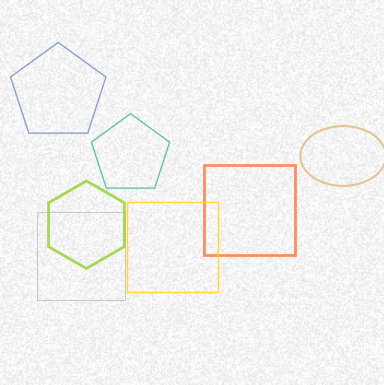[{"shape": "pentagon", "thickness": 1, "radius": 0.53, "center": [0.339, 0.598]}, {"shape": "square", "thickness": 2, "radius": 0.59, "center": [0.648, 0.455]}, {"shape": "pentagon", "thickness": 1, "radius": 0.65, "center": [0.151, 0.76]}, {"shape": "hexagon", "thickness": 2, "radius": 0.57, "center": [0.225, 0.416]}, {"shape": "square", "thickness": 1, "radius": 0.59, "center": [0.448, 0.359]}, {"shape": "oval", "thickness": 1.5, "radius": 0.56, "center": [0.891, 0.595]}, {"shape": "square", "thickness": 0.5, "radius": 0.57, "center": [0.21, 0.336]}]